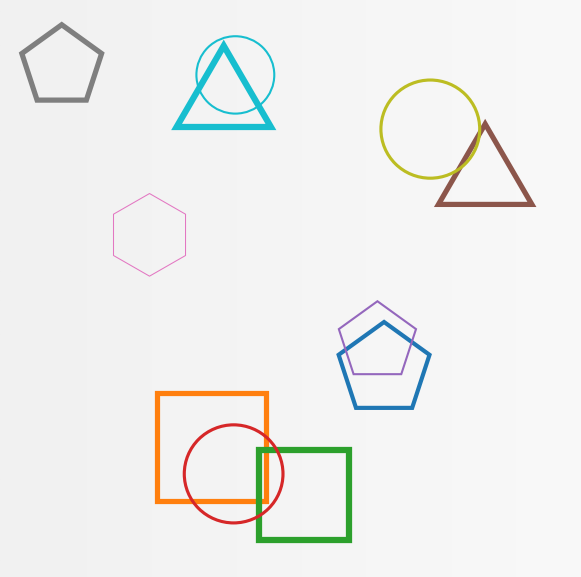[{"shape": "pentagon", "thickness": 2, "radius": 0.41, "center": [0.661, 0.359]}, {"shape": "square", "thickness": 2.5, "radius": 0.47, "center": [0.364, 0.225]}, {"shape": "square", "thickness": 3, "radius": 0.39, "center": [0.523, 0.142]}, {"shape": "circle", "thickness": 1.5, "radius": 0.42, "center": [0.402, 0.179]}, {"shape": "pentagon", "thickness": 1, "radius": 0.35, "center": [0.649, 0.408]}, {"shape": "triangle", "thickness": 2.5, "radius": 0.46, "center": [0.835, 0.692]}, {"shape": "hexagon", "thickness": 0.5, "radius": 0.36, "center": [0.257, 0.592]}, {"shape": "pentagon", "thickness": 2.5, "radius": 0.36, "center": [0.106, 0.884]}, {"shape": "circle", "thickness": 1.5, "radius": 0.42, "center": [0.74, 0.776]}, {"shape": "triangle", "thickness": 3, "radius": 0.47, "center": [0.385, 0.826]}, {"shape": "circle", "thickness": 1, "radius": 0.33, "center": [0.405, 0.869]}]